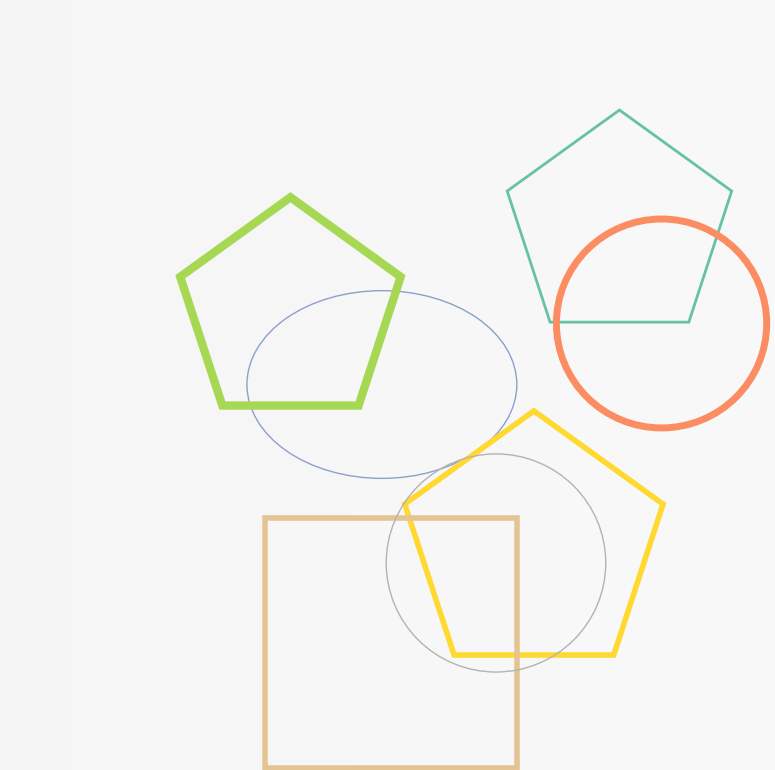[{"shape": "pentagon", "thickness": 1, "radius": 0.76, "center": [0.799, 0.705]}, {"shape": "circle", "thickness": 2.5, "radius": 0.68, "center": [0.854, 0.58]}, {"shape": "oval", "thickness": 0.5, "radius": 0.87, "center": [0.493, 0.501]}, {"shape": "pentagon", "thickness": 3, "radius": 0.75, "center": [0.375, 0.594]}, {"shape": "pentagon", "thickness": 2, "radius": 0.88, "center": [0.689, 0.291]}, {"shape": "square", "thickness": 2, "radius": 0.81, "center": [0.504, 0.164]}, {"shape": "circle", "thickness": 0.5, "radius": 0.71, "center": [0.64, 0.269]}]